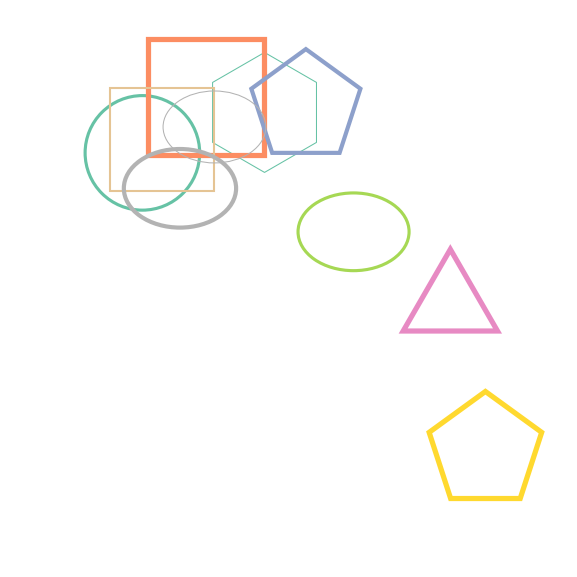[{"shape": "hexagon", "thickness": 0.5, "radius": 0.52, "center": [0.458, 0.804]}, {"shape": "circle", "thickness": 1.5, "radius": 0.5, "center": [0.247, 0.734]}, {"shape": "square", "thickness": 2.5, "radius": 0.5, "center": [0.357, 0.832]}, {"shape": "pentagon", "thickness": 2, "radius": 0.5, "center": [0.53, 0.815]}, {"shape": "triangle", "thickness": 2.5, "radius": 0.47, "center": [0.78, 0.473]}, {"shape": "oval", "thickness": 1.5, "radius": 0.48, "center": [0.612, 0.598]}, {"shape": "pentagon", "thickness": 2.5, "radius": 0.51, "center": [0.841, 0.219]}, {"shape": "square", "thickness": 1, "radius": 0.45, "center": [0.281, 0.758]}, {"shape": "oval", "thickness": 2, "radius": 0.49, "center": [0.312, 0.673]}, {"shape": "oval", "thickness": 0.5, "radius": 0.44, "center": [0.371, 0.779]}]